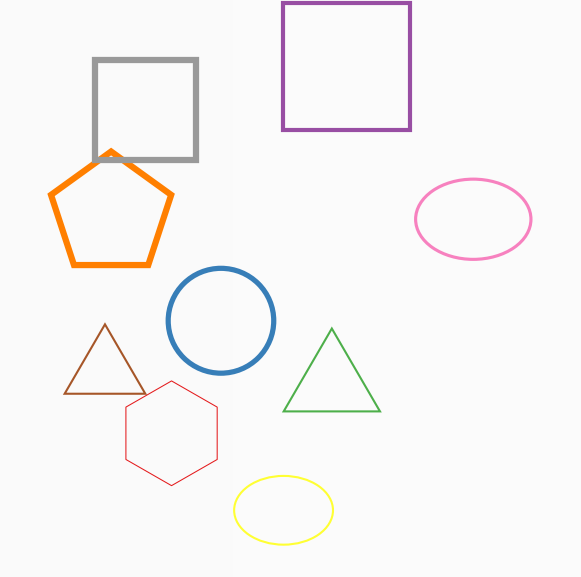[{"shape": "hexagon", "thickness": 0.5, "radius": 0.45, "center": [0.295, 0.249]}, {"shape": "circle", "thickness": 2.5, "radius": 0.45, "center": [0.38, 0.444]}, {"shape": "triangle", "thickness": 1, "radius": 0.48, "center": [0.571, 0.335]}, {"shape": "square", "thickness": 2, "radius": 0.55, "center": [0.596, 0.885]}, {"shape": "pentagon", "thickness": 3, "radius": 0.54, "center": [0.191, 0.628]}, {"shape": "oval", "thickness": 1, "radius": 0.43, "center": [0.488, 0.116]}, {"shape": "triangle", "thickness": 1, "radius": 0.4, "center": [0.181, 0.357]}, {"shape": "oval", "thickness": 1.5, "radius": 0.5, "center": [0.814, 0.619]}, {"shape": "square", "thickness": 3, "radius": 0.43, "center": [0.25, 0.809]}]